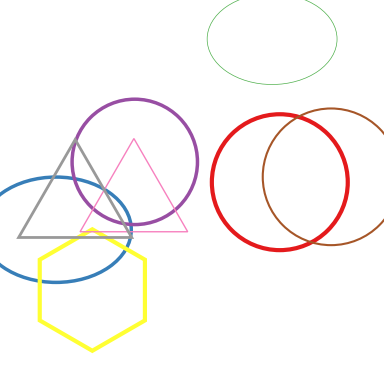[{"shape": "circle", "thickness": 3, "radius": 0.88, "center": [0.727, 0.527]}, {"shape": "oval", "thickness": 2.5, "radius": 0.98, "center": [0.146, 0.403]}, {"shape": "oval", "thickness": 0.5, "radius": 0.84, "center": [0.707, 0.899]}, {"shape": "circle", "thickness": 2.5, "radius": 0.81, "center": [0.35, 0.58]}, {"shape": "hexagon", "thickness": 3, "radius": 0.79, "center": [0.24, 0.247]}, {"shape": "circle", "thickness": 1.5, "radius": 0.89, "center": [0.86, 0.541]}, {"shape": "triangle", "thickness": 1, "radius": 0.81, "center": [0.348, 0.479]}, {"shape": "triangle", "thickness": 2, "radius": 0.85, "center": [0.195, 0.468]}]